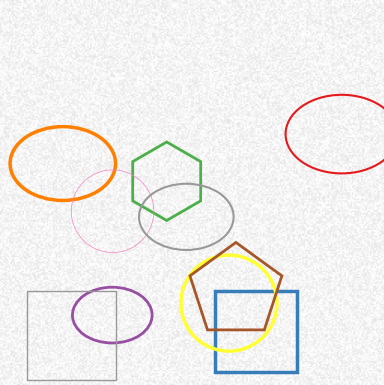[{"shape": "oval", "thickness": 1.5, "radius": 0.73, "center": [0.888, 0.652]}, {"shape": "square", "thickness": 2.5, "radius": 0.53, "center": [0.665, 0.14]}, {"shape": "hexagon", "thickness": 2, "radius": 0.51, "center": [0.433, 0.529]}, {"shape": "oval", "thickness": 2, "radius": 0.52, "center": [0.292, 0.182]}, {"shape": "oval", "thickness": 2.5, "radius": 0.68, "center": [0.163, 0.575]}, {"shape": "circle", "thickness": 2.5, "radius": 0.62, "center": [0.595, 0.213]}, {"shape": "pentagon", "thickness": 2, "radius": 0.63, "center": [0.613, 0.245]}, {"shape": "circle", "thickness": 0.5, "radius": 0.54, "center": [0.292, 0.451]}, {"shape": "square", "thickness": 1, "radius": 0.58, "center": [0.186, 0.128]}, {"shape": "oval", "thickness": 1.5, "radius": 0.61, "center": [0.484, 0.437]}]